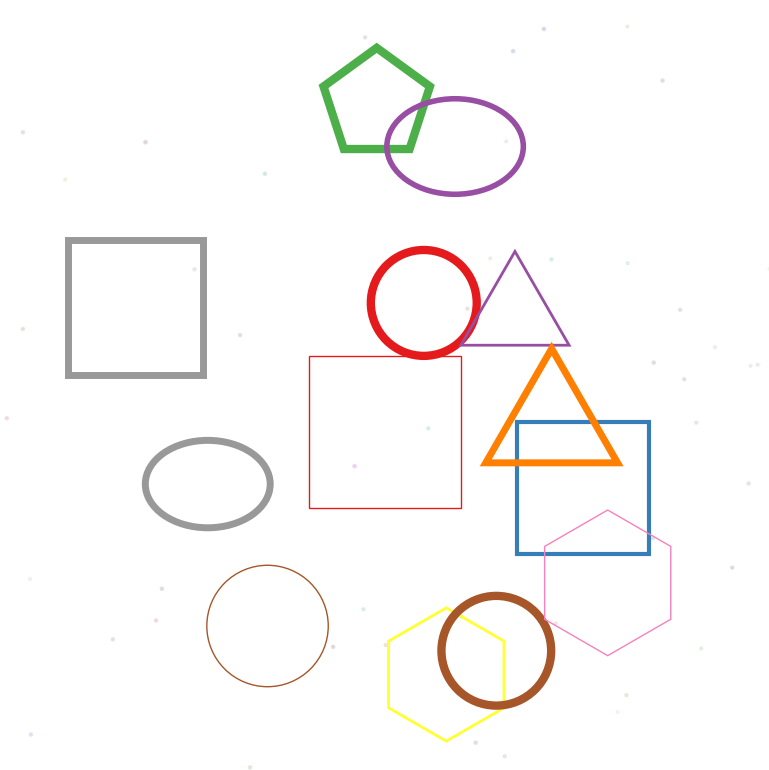[{"shape": "circle", "thickness": 3, "radius": 0.34, "center": [0.55, 0.607]}, {"shape": "square", "thickness": 0.5, "radius": 0.49, "center": [0.5, 0.439]}, {"shape": "square", "thickness": 1.5, "radius": 0.43, "center": [0.757, 0.366]}, {"shape": "pentagon", "thickness": 3, "radius": 0.36, "center": [0.489, 0.865]}, {"shape": "triangle", "thickness": 1, "radius": 0.41, "center": [0.669, 0.592]}, {"shape": "oval", "thickness": 2, "radius": 0.44, "center": [0.591, 0.81]}, {"shape": "triangle", "thickness": 2.5, "radius": 0.49, "center": [0.716, 0.448]}, {"shape": "hexagon", "thickness": 1, "radius": 0.43, "center": [0.58, 0.124]}, {"shape": "circle", "thickness": 3, "radius": 0.36, "center": [0.645, 0.155]}, {"shape": "circle", "thickness": 0.5, "radius": 0.39, "center": [0.347, 0.187]}, {"shape": "hexagon", "thickness": 0.5, "radius": 0.47, "center": [0.789, 0.243]}, {"shape": "oval", "thickness": 2.5, "radius": 0.41, "center": [0.27, 0.371]}, {"shape": "square", "thickness": 2.5, "radius": 0.44, "center": [0.176, 0.601]}]